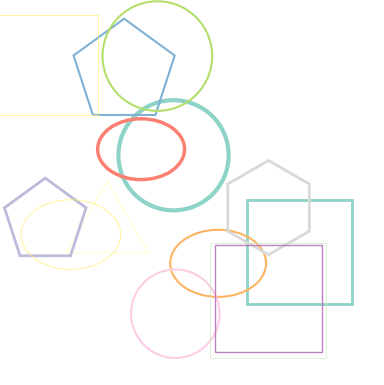[{"shape": "square", "thickness": 2, "radius": 0.68, "center": [0.778, 0.346]}, {"shape": "circle", "thickness": 3, "radius": 0.72, "center": [0.451, 0.597]}, {"shape": "triangle", "thickness": 0.5, "radius": 0.62, "center": [0.278, 0.405]}, {"shape": "pentagon", "thickness": 2, "radius": 0.56, "center": [0.118, 0.426]}, {"shape": "oval", "thickness": 2.5, "radius": 0.56, "center": [0.367, 0.612]}, {"shape": "pentagon", "thickness": 1.5, "radius": 0.69, "center": [0.322, 0.813]}, {"shape": "oval", "thickness": 1.5, "radius": 0.62, "center": [0.567, 0.316]}, {"shape": "circle", "thickness": 1.5, "radius": 0.71, "center": [0.409, 0.854]}, {"shape": "circle", "thickness": 1.5, "radius": 0.57, "center": [0.455, 0.185]}, {"shape": "hexagon", "thickness": 2, "radius": 0.61, "center": [0.697, 0.461]}, {"shape": "square", "thickness": 1, "radius": 0.69, "center": [0.696, 0.224]}, {"shape": "square", "thickness": 0.5, "radius": 0.75, "center": [0.696, 0.219]}, {"shape": "square", "thickness": 0.5, "radius": 0.65, "center": [0.124, 0.831]}, {"shape": "oval", "thickness": 0.5, "radius": 0.65, "center": [0.184, 0.391]}]